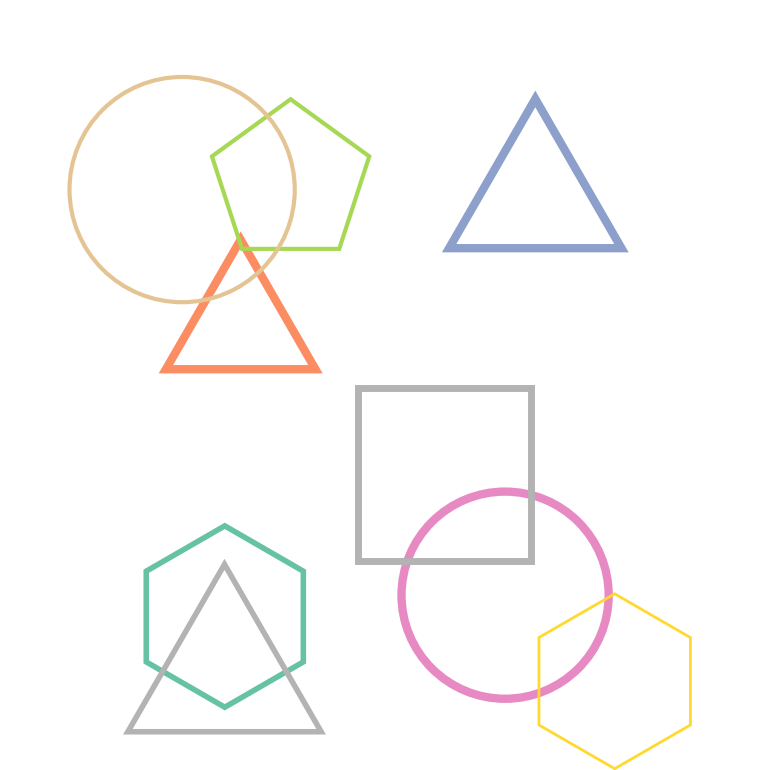[{"shape": "hexagon", "thickness": 2, "radius": 0.59, "center": [0.292, 0.199]}, {"shape": "triangle", "thickness": 3, "radius": 0.56, "center": [0.313, 0.577]}, {"shape": "triangle", "thickness": 3, "radius": 0.65, "center": [0.695, 0.742]}, {"shape": "circle", "thickness": 3, "radius": 0.67, "center": [0.656, 0.227]}, {"shape": "pentagon", "thickness": 1.5, "radius": 0.54, "center": [0.377, 0.764]}, {"shape": "hexagon", "thickness": 1, "radius": 0.57, "center": [0.798, 0.115]}, {"shape": "circle", "thickness": 1.5, "radius": 0.73, "center": [0.237, 0.754]}, {"shape": "square", "thickness": 2.5, "radius": 0.56, "center": [0.577, 0.384]}, {"shape": "triangle", "thickness": 2, "radius": 0.72, "center": [0.292, 0.122]}]